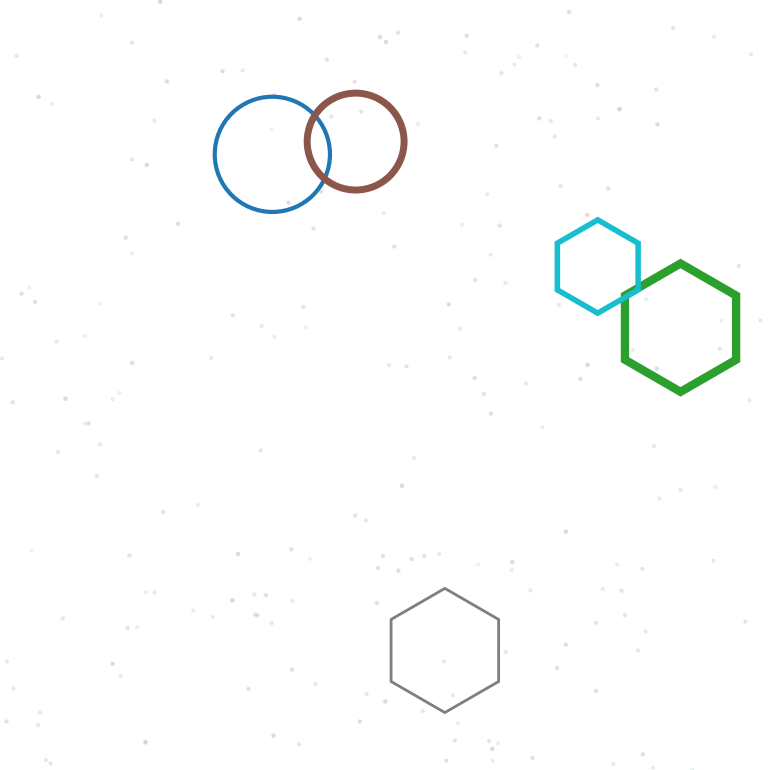[{"shape": "circle", "thickness": 1.5, "radius": 0.37, "center": [0.354, 0.8]}, {"shape": "hexagon", "thickness": 3, "radius": 0.42, "center": [0.884, 0.574]}, {"shape": "circle", "thickness": 2.5, "radius": 0.31, "center": [0.462, 0.816]}, {"shape": "hexagon", "thickness": 1, "radius": 0.4, "center": [0.578, 0.155]}, {"shape": "hexagon", "thickness": 2, "radius": 0.3, "center": [0.776, 0.654]}]